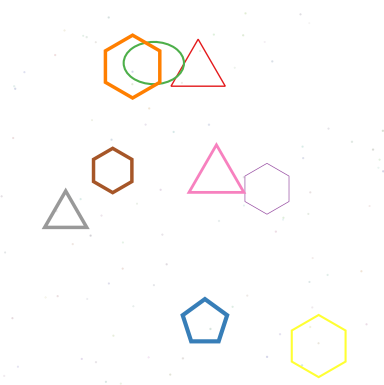[{"shape": "triangle", "thickness": 1, "radius": 0.41, "center": [0.515, 0.817]}, {"shape": "pentagon", "thickness": 3, "radius": 0.3, "center": [0.532, 0.162]}, {"shape": "oval", "thickness": 1.5, "radius": 0.39, "center": [0.4, 0.836]}, {"shape": "hexagon", "thickness": 0.5, "radius": 0.33, "center": [0.693, 0.51]}, {"shape": "hexagon", "thickness": 2.5, "radius": 0.41, "center": [0.344, 0.827]}, {"shape": "hexagon", "thickness": 1.5, "radius": 0.4, "center": [0.828, 0.101]}, {"shape": "hexagon", "thickness": 2.5, "radius": 0.29, "center": [0.293, 0.557]}, {"shape": "triangle", "thickness": 2, "radius": 0.41, "center": [0.562, 0.541]}, {"shape": "triangle", "thickness": 2.5, "radius": 0.32, "center": [0.171, 0.441]}]